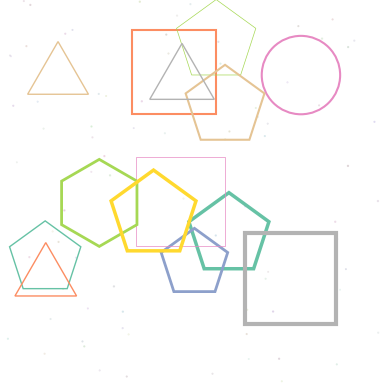[{"shape": "pentagon", "thickness": 1, "radius": 0.49, "center": [0.117, 0.329]}, {"shape": "pentagon", "thickness": 2.5, "radius": 0.55, "center": [0.595, 0.39]}, {"shape": "square", "thickness": 1.5, "radius": 0.55, "center": [0.452, 0.813]}, {"shape": "triangle", "thickness": 1, "radius": 0.46, "center": [0.119, 0.277]}, {"shape": "pentagon", "thickness": 2, "radius": 0.45, "center": [0.505, 0.316]}, {"shape": "circle", "thickness": 1.5, "radius": 0.51, "center": [0.782, 0.805]}, {"shape": "square", "thickness": 0.5, "radius": 0.58, "center": [0.469, 0.476]}, {"shape": "pentagon", "thickness": 0.5, "radius": 0.54, "center": [0.561, 0.893]}, {"shape": "hexagon", "thickness": 2, "radius": 0.57, "center": [0.258, 0.473]}, {"shape": "pentagon", "thickness": 2.5, "radius": 0.58, "center": [0.399, 0.442]}, {"shape": "triangle", "thickness": 1, "radius": 0.46, "center": [0.151, 0.801]}, {"shape": "pentagon", "thickness": 1.5, "radius": 0.54, "center": [0.585, 0.724]}, {"shape": "square", "thickness": 3, "radius": 0.59, "center": [0.754, 0.276]}, {"shape": "triangle", "thickness": 1, "radius": 0.48, "center": [0.473, 0.79]}]